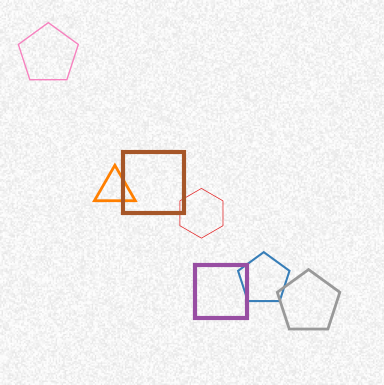[{"shape": "hexagon", "thickness": 0.5, "radius": 0.32, "center": [0.523, 0.446]}, {"shape": "pentagon", "thickness": 1.5, "radius": 0.35, "center": [0.685, 0.275]}, {"shape": "square", "thickness": 3, "radius": 0.34, "center": [0.574, 0.243]}, {"shape": "triangle", "thickness": 2, "radius": 0.31, "center": [0.298, 0.509]}, {"shape": "square", "thickness": 3, "radius": 0.39, "center": [0.399, 0.526]}, {"shape": "pentagon", "thickness": 1, "radius": 0.41, "center": [0.126, 0.859]}, {"shape": "pentagon", "thickness": 2, "radius": 0.43, "center": [0.801, 0.214]}]